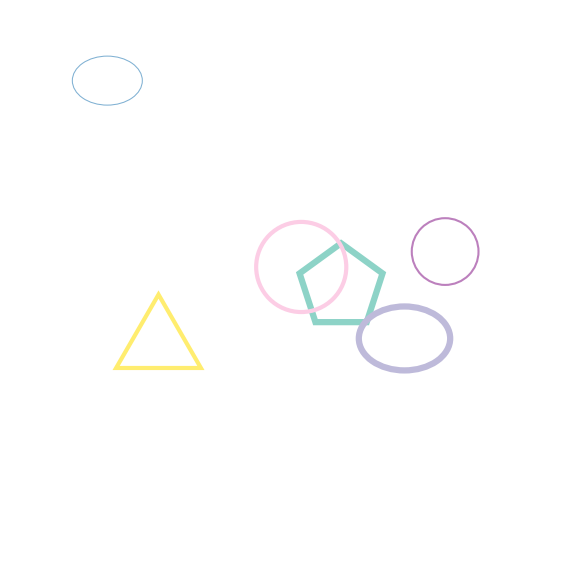[{"shape": "pentagon", "thickness": 3, "radius": 0.38, "center": [0.591, 0.502]}, {"shape": "oval", "thickness": 3, "radius": 0.4, "center": [0.7, 0.413]}, {"shape": "oval", "thickness": 0.5, "radius": 0.3, "center": [0.186, 0.86]}, {"shape": "circle", "thickness": 2, "radius": 0.39, "center": [0.522, 0.537]}, {"shape": "circle", "thickness": 1, "radius": 0.29, "center": [0.771, 0.564]}, {"shape": "triangle", "thickness": 2, "radius": 0.42, "center": [0.274, 0.404]}]